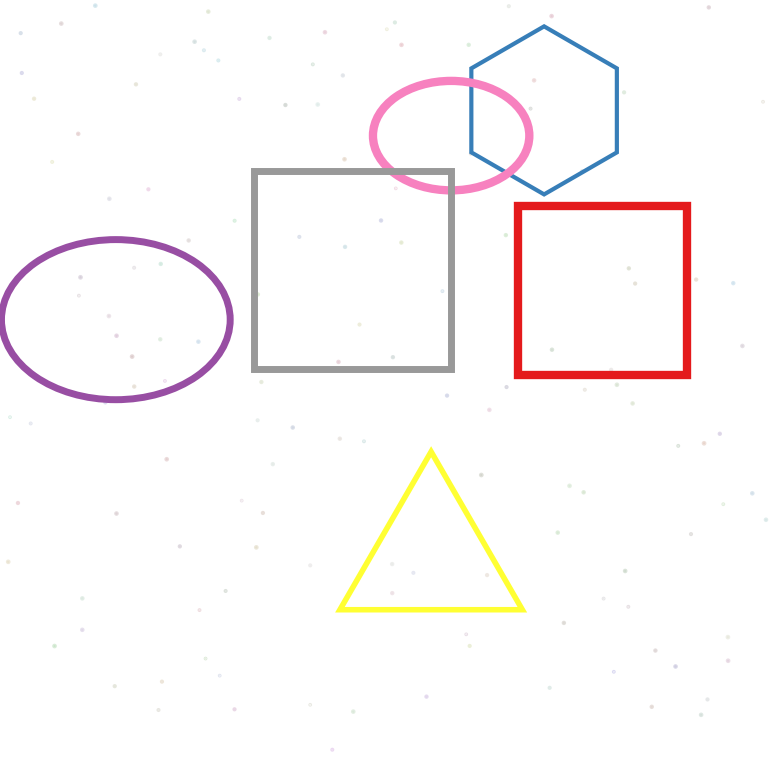[{"shape": "square", "thickness": 3, "radius": 0.55, "center": [0.782, 0.623]}, {"shape": "hexagon", "thickness": 1.5, "radius": 0.55, "center": [0.707, 0.857]}, {"shape": "oval", "thickness": 2.5, "radius": 0.74, "center": [0.15, 0.585]}, {"shape": "triangle", "thickness": 2, "radius": 0.68, "center": [0.56, 0.277]}, {"shape": "oval", "thickness": 3, "radius": 0.51, "center": [0.586, 0.824]}, {"shape": "square", "thickness": 2.5, "radius": 0.64, "center": [0.458, 0.65]}]